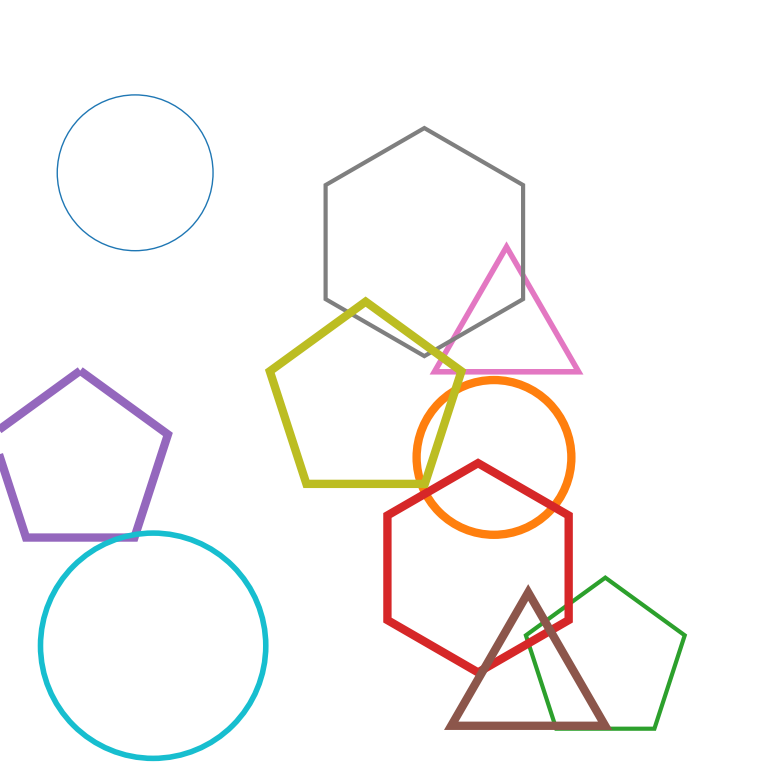[{"shape": "circle", "thickness": 0.5, "radius": 0.51, "center": [0.176, 0.776]}, {"shape": "circle", "thickness": 3, "radius": 0.5, "center": [0.642, 0.406]}, {"shape": "pentagon", "thickness": 1.5, "radius": 0.54, "center": [0.786, 0.141]}, {"shape": "hexagon", "thickness": 3, "radius": 0.68, "center": [0.621, 0.263]}, {"shape": "pentagon", "thickness": 3, "radius": 0.6, "center": [0.104, 0.399]}, {"shape": "triangle", "thickness": 3, "radius": 0.58, "center": [0.686, 0.115]}, {"shape": "triangle", "thickness": 2, "radius": 0.54, "center": [0.658, 0.571]}, {"shape": "hexagon", "thickness": 1.5, "radius": 0.74, "center": [0.551, 0.686]}, {"shape": "pentagon", "thickness": 3, "radius": 0.65, "center": [0.475, 0.477]}, {"shape": "circle", "thickness": 2, "radius": 0.73, "center": [0.199, 0.161]}]